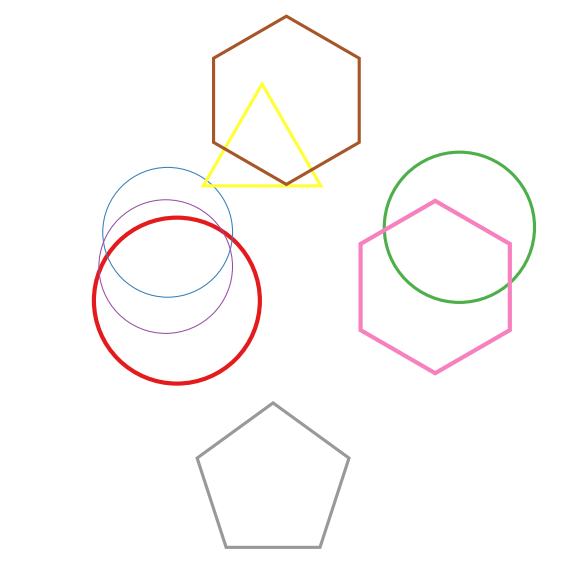[{"shape": "circle", "thickness": 2, "radius": 0.72, "center": [0.306, 0.479]}, {"shape": "circle", "thickness": 0.5, "radius": 0.56, "center": [0.29, 0.597]}, {"shape": "circle", "thickness": 1.5, "radius": 0.65, "center": [0.796, 0.606]}, {"shape": "circle", "thickness": 0.5, "radius": 0.58, "center": [0.287, 0.538]}, {"shape": "triangle", "thickness": 1.5, "radius": 0.59, "center": [0.454, 0.736]}, {"shape": "hexagon", "thickness": 1.5, "radius": 0.73, "center": [0.496, 0.825]}, {"shape": "hexagon", "thickness": 2, "radius": 0.75, "center": [0.754, 0.502]}, {"shape": "pentagon", "thickness": 1.5, "radius": 0.69, "center": [0.473, 0.163]}]